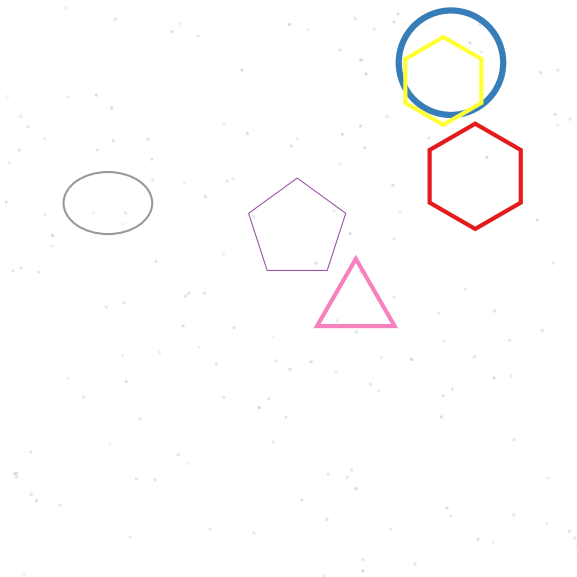[{"shape": "hexagon", "thickness": 2, "radius": 0.46, "center": [0.823, 0.694]}, {"shape": "circle", "thickness": 3, "radius": 0.45, "center": [0.781, 0.891]}, {"shape": "pentagon", "thickness": 0.5, "radius": 0.44, "center": [0.515, 0.602]}, {"shape": "hexagon", "thickness": 2, "radius": 0.38, "center": [0.768, 0.859]}, {"shape": "triangle", "thickness": 2, "radius": 0.39, "center": [0.616, 0.473]}, {"shape": "oval", "thickness": 1, "radius": 0.38, "center": [0.187, 0.648]}]